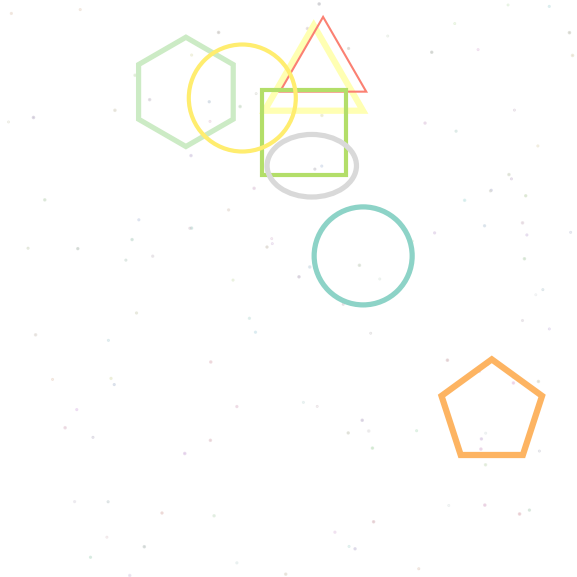[{"shape": "circle", "thickness": 2.5, "radius": 0.42, "center": [0.629, 0.556]}, {"shape": "triangle", "thickness": 3, "radius": 0.49, "center": [0.543, 0.857]}, {"shape": "triangle", "thickness": 1, "radius": 0.43, "center": [0.559, 0.884]}, {"shape": "pentagon", "thickness": 3, "radius": 0.46, "center": [0.852, 0.285]}, {"shape": "square", "thickness": 2, "radius": 0.37, "center": [0.527, 0.769]}, {"shape": "oval", "thickness": 2.5, "radius": 0.39, "center": [0.54, 0.712]}, {"shape": "hexagon", "thickness": 2.5, "radius": 0.47, "center": [0.322, 0.84]}, {"shape": "circle", "thickness": 2, "radius": 0.46, "center": [0.42, 0.829]}]